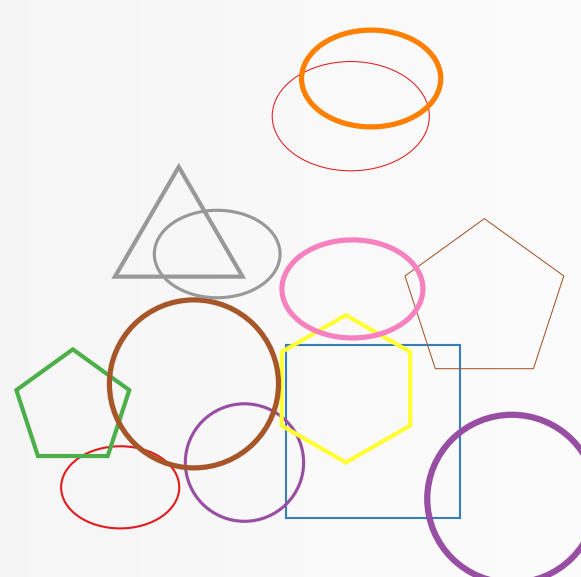[{"shape": "oval", "thickness": 1, "radius": 0.51, "center": [0.207, 0.155]}, {"shape": "oval", "thickness": 0.5, "radius": 0.68, "center": [0.603, 0.798]}, {"shape": "square", "thickness": 1, "radius": 0.75, "center": [0.642, 0.252]}, {"shape": "pentagon", "thickness": 2, "radius": 0.51, "center": [0.125, 0.292]}, {"shape": "circle", "thickness": 3, "radius": 0.73, "center": [0.881, 0.135]}, {"shape": "circle", "thickness": 1.5, "radius": 0.51, "center": [0.421, 0.198]}, {"shape": "oval", "thickness": 2.5, "radius": 0.6, "center": [0.639, 0.863]}, {"shape": "hexagon", "thickness": 2, "radius": 0.64, "center": [0.595, 0.326]}, {"shape": "circle", "thickness": 2.5, "radius": 0.73, "center": [0.334, 0.334]}, {"shape": "pentagon", "thickness": 0.5, "radius": 0.72, "center": [0.833, 0.477]}, {"shape": "oval", "thickness": 2.5, "radius": 0.61, "center": [0.606, 0.499]}, {"shape": "oval", "thickness": 1.5, "radius": 0.54, "center": [0.374, 0.559]}, {"shape": "triangle", "thickness": 2, "radius": 0.63, "center": [0.308, 0.583]}]